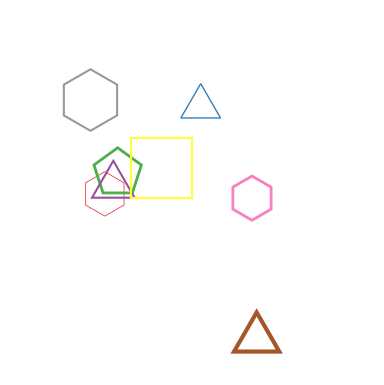[{"shape": "hexagon", "thickness": 0.5, "radius": 0.29, "center": [0.272, 0.496]}, {"shape": "triangle", "thickness": 1, "radius": 0.3, "center": [0.521, 0.723]}, {"shape": "pentagon", "thickness": 2, "radius": 0.32, "center": [0.306, 0.551]}, {"shape": "triangle", "thickness": 1.5, "radius": 0.32, "center": [0.294, 0.518]}, {"shape": "square", "thickness": 1.5, "radius": 0.39, "center": [0.42, 0.564]}, {"shape": "triangle", "thickness": 3, "radius": 0.34, "center": [0.667, 0.121]}, {"shape": "hexagon", "thickness": 2, "radius": 0.29, "center": [0.655, 0.485]}, {"shape": "hexagon", "thickness": 1.5, "radius": 0.4, "center": [0.235, 0.74]}]